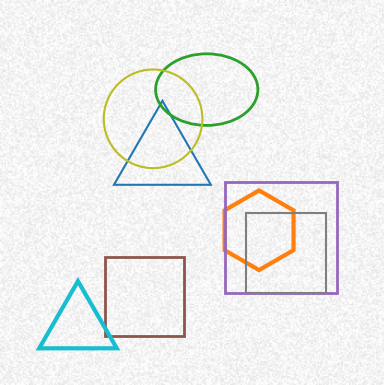[{"shape": "triangle", "thickness": 1.5, "radius": 0.73, "center": [0.422, 0.593]}, {"shape": "hexagon", "thickness": 3, "radius": 0.52, "center": [0.673, 0.402]}, {"shape": "oval", "thickness": 2, "radius": 0.66, "center": [0.537, 0.767]}, {"shape": "square", "thickness": 2, "radius": 0.73, "center": [0.73, 0.383]}, {"shape": "square", "thickness": 2, "radius": 0.51, "center": [0.377, 0.229]}, {"shape": "square", "thickness": 1.5, "radius": 0.52, "center": [0.744, 0.342]}, {"shape": "circle", "thickness": 1.5, "radius": 0.64, "center": [0.398, 0.691]}, {"shape": "triangle", "thickness": 3, "radius": 0.58, "center": [0.203, 0.153]}]